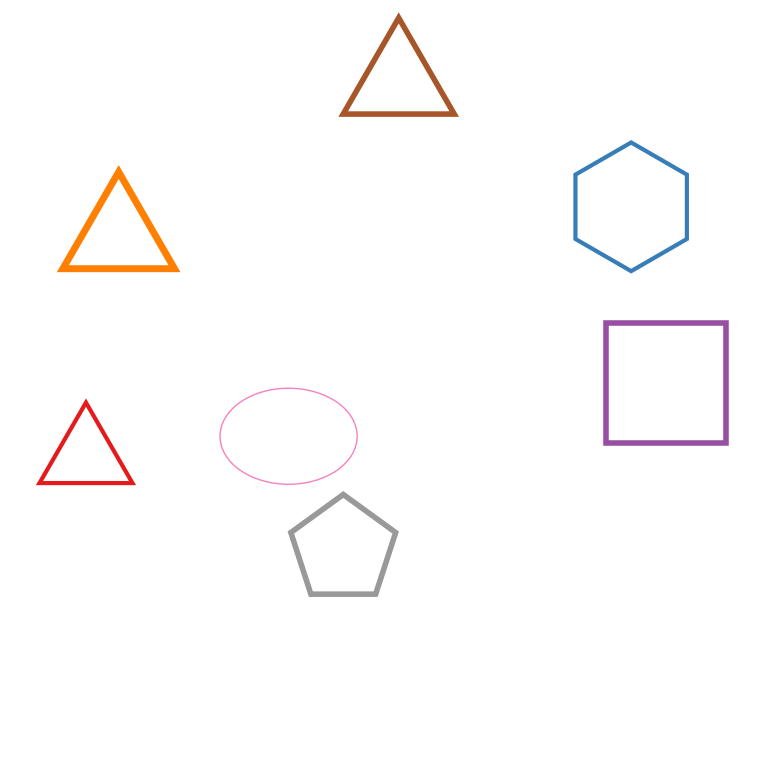[{"shape": "triangle", "thickness": 1.5, "radius": 0.35, "center": [0.112, 0.407]}, {"shape": "hexagon", "thickness": 1.5, "radius": 0.42, "center": [0.82, 0.731]}, {"shape": "square", "thickness": 2, "radius": 0.39, "center": [0.865, 0.502]}, {"shape": "triangle", "thickness": 2.5, "radius": 0.42, "center": [0.154, 0.693]}, {"shape": "triangle", "thickness": 2, "radius": 0.42, "center": [0.518, 0.893]}, {"shape": "oval", "thickness": 0.5, "radius": 0.45, "center": [0.375, 0.433]}, {"shape": "pentagon", "thickness": 2, "radius": 0.36, "center": [0.446, 0.286]}]